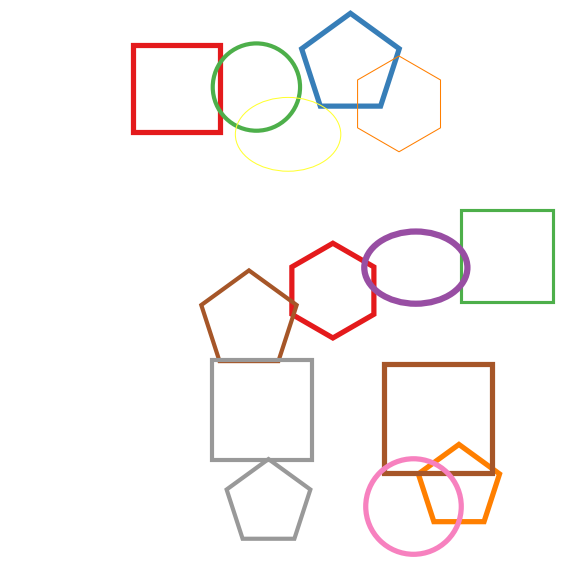[{"shape": "hexagon", "thickness": 2.5, "radius": 0.41, "center": [0.576, 0.496]}, {"shape": "square", "thickness": 2.5, "radius": 0.38, "center": [0.305, 0.846]}, {"shape": "pentagon", "thickness": 2.5, "radius": 0.44, "center": [0.607, 0.887]}, {"shape": "square", "thickness": 1.5, "radius": 0.4, "center": [0.878, 0.556]}, {"shape": "circle", "thickness": 2, "radius": 0.38, "center": [0.444, 0.848]}, {"shape": "oval", "thickness": 3, "radius": 0.45, "center": [0.72, 0.536]}, {"shape": "hexagon", "thickness": 0.5, "radius": 0.41, "center": [0.691, 0.819]}, {"shape": "pentagon", "thickness": 2.5, "radius": 0.37, "center": [0.795, 0.156]}, {"shape": "oval", "thickness": 0.5, "radius": 0.46, "center": [0.499, 0.767]}, {"shape": "square", "thickness": 2.5, "radius": 0.47, "center": [0.758, 0.275]}, {"shape": "pentagon", "thickness": 2, "radius": 0.43, "center": [0.431, 0.444]}, {"shape": "circle", "thickness": 2.5, "radius": 0.41, "center": [0.716, 0.122]}, {"shape": "pentagon", "thickness": 2, "radius": 0.38, "center": [0.465, 0.128]}, {"shape": "square", "thickness": 2, "radius": 0.43, "center": [0.454, 0.29]}]